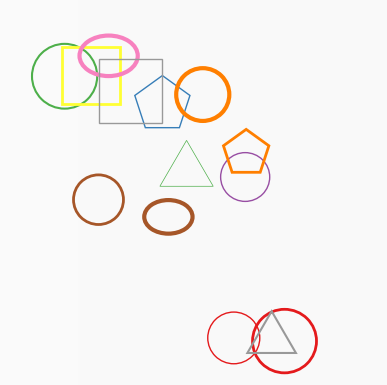[{"shape": "circle", "thickness": 2, "radius": 0.41, "center": [0.734, 0.114]}, {"shape": "circle", "thickness": 1, "radius": 0.34, "center": [0.603, 0.122]}, {"shape": "pentagon", "thickness": 1, "radius": 0.37, "center": [0.419, 0.729]}, {"shape": "triangle", "thickness": 0.5, "radius": 0.4, "center": [0.481, 0.556]}, {"shape": "circle", "thickness": 1.5, "radius": 0.42, "center": [0.167, 0.802]}, {"shape": "circle", "thickness": 1, "radius": 0.32, "center": [0.633, 0.54]}, {"shape": "pentagon", "thickness": 2, "radius": 0.31, "center": [0.635, 0.602]}, {"shape": "circle", "thickness": 3, "radius": 0.34, "center": [0.523, 0.754]}, {"shape": "square", "thickness": 2, "radius": 0.37, "center": [0.235, 0.804]}, {"shape": "oval", "thickness": 3, "radius": 0.31, "center": [0.435, 0.437]}, {"shape": "circle", "thickness": 2, "radius": 0.32, "center": [0.254, 0.481]}, {"shape": "oval", "thickness": 3, "radius": 0.38, "center": [0.28, 0.855]}, {"shape": "square", "thickness": 1, "radius": 0.41, "center": [0.337, 0.764]}, {"shape": "triangle", "thickness": 1.5, "radius": 0.36, "center": [0.701, 0.119]}]